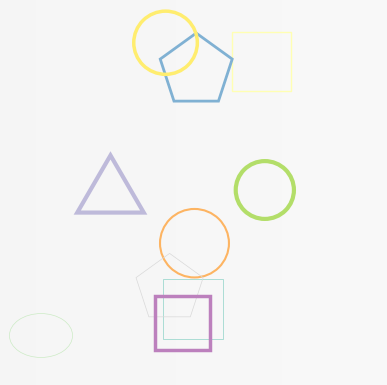[{"shape": "square", "thickness": 0.5, "radius": 0.39, "center": [0.498, 0.197]}, {"shape": "square", "thickness": 1, "radius": 0.38, "center": [0.675, 0.84]}, {"shape": "triangle", "thickness": 3, "radius": 0.5, "center": [0.285, 0.497]}, {"shape": "pentagon", "thickness": 2, "radius": 0.49, "center": [0.506, 0.816]}, {"shape": "circle", "thickness": 1.5, "radius": 0.44, "center": [0.502, 0.368]}, {"shape": "circle", "thickness": 3, "radius": 0.38, "center": [0.683, 0.506]}, {"shape": "pentagon", "thickness": 0.5, "radius": 0.46, "center": [0.438, 0.251]}, {"shape": "square", "thickness": 2.5, "radius": 0.35, "center": [0.471, 0.161]}, {"shape": "oval", "thickness": 0.5, "radius": 0.41, "center": [0.106, 0.129]}, {"shape": "circle", "thickness": 2.5, "radius": 0.41, "center": [0.427, 0.889]}]